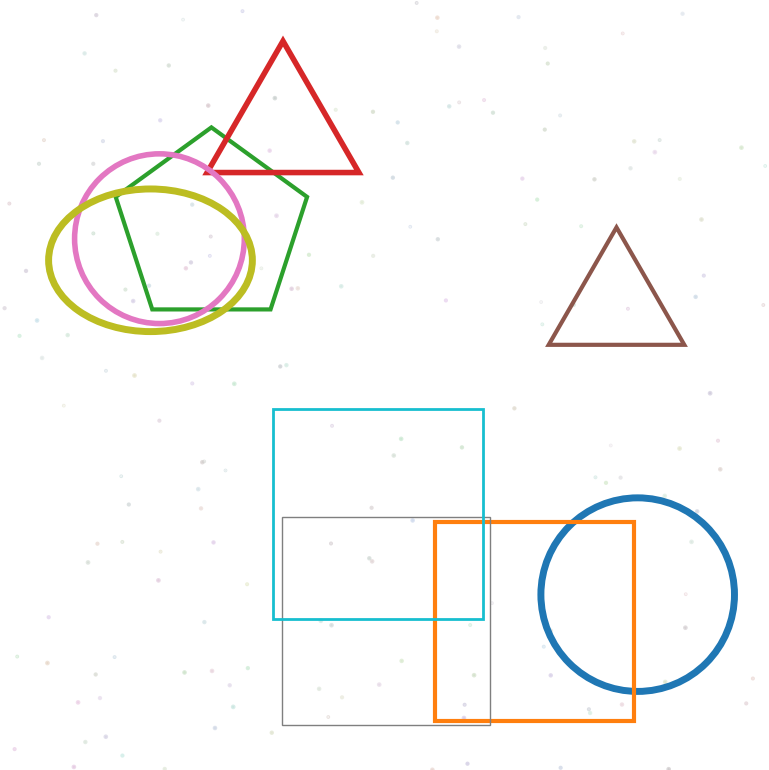[{"shape": "circle", "thickness": 2.5, "radius": 0.63, "center": [0.828, 0.228]}, {"shape": "square", "thickness": 1.5, "radius": 0.65, "center": [0.695, 0.192]}, {"shape": "pentagon", "thickness": 1.5, "radius": 0.65, "center": [0.275, 0.704]}, {"shape": "triangle", "thickness": 2, "radius": 0.57, "center": [0.368, 0.833]}, {"shape": "triangle", "thickness": 1.5, "radius": 0.51, "center": [0.801, 0.603]}, {"shape": "circle", "thickness": 2, "radius": 0.55, "center": [0.207, 0.69]}, {"shape": "square", "thickness": 0.5, "radius": 0.68, "center": [0.501, 0.194]}, {"shape": "oval", "thickness": 2.5, "radius": 0.66, "center": [0.195, 0.662]}, {"shape": "square", "thickness": 1, "radius": 0.68, "center": [0.49, 0.332]}]